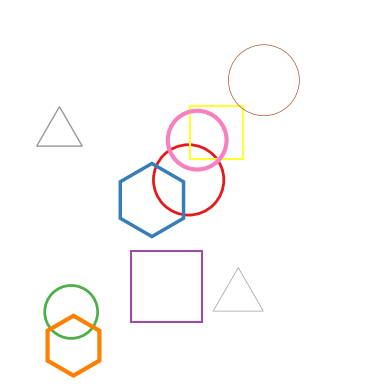[{"shape": "circle", "thickness": 2, "radius": 0.46, "center": [0.49, 0.533]}, {"shape": "hexagon", "thickness": 2.5, "radius": 0.47, "center": [0.395, 0.48]}, {"shape": "circle", "thickness": 2, "radius": 0.34, "center": [0.185, 0.19]}, {"shape": "square", "thickness": 1.5, "radius": 0.46, "center": [0.432, 0.256]}, {"shape": "hexagon", "thickness": 3, "radius": 0.39, "center": [0.191, 0.102]}, {"shape": "square", "thickness": 1.5, "radius": 0.34, "center": [0.562, 0.657]}, {"shape": "circle", "thickness": 0.5, "radius": 0.46, "center": [0.685, 0.792]}, {"shape": "circle", "thickness": 3, "radius": 0.38, "center": [0.512, 0.636]}, {"shape": "triangle", "thickness": 1, "radius": 0.34, "center": [0.154, 0.655]}, {"shape": "triangle", "thickness": 0.5, "radius": 0.38, "center": [0.619, 0.23]}]